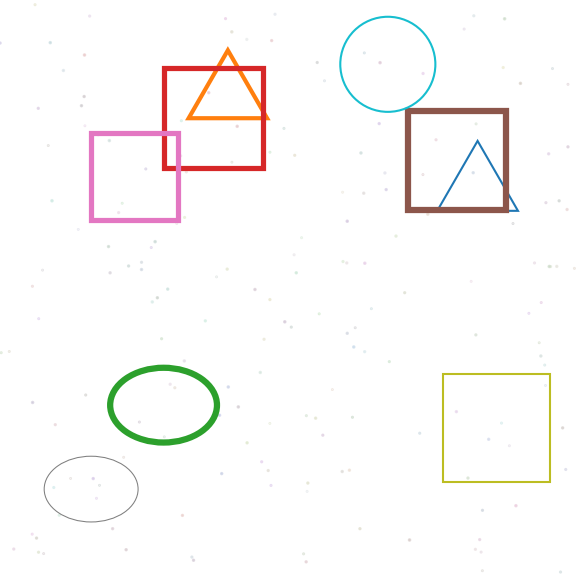[{"shape": "triangle", "thickness": 1, "radius": 0.4, "center": [0.827, 0.674]}, {"shape": "triangle", "thickness": 2, "radius": 0.39, "center": [0.395, 0.834]}, {"shape": "oval", "thickness": 3, "radius": 0.46, "center": [0.283, 0.298]}, {"shape": "square", "thickness": 2.5, "radius": 0.43, "center": [0.37, 0.795]}, {"shape": "square", "thickness": 3, "radius": 0.43, "center": [0.791, 0.722]}, {"shape": "square", "thickness": 2.5, "radius": 0.38, "center": [0.233, 0.694]}, {"shape": "oval", "thickness": 0.5, "radius": 0.41, "center": [0.158, 0.152]}, {"shape": "square", "thickness": 1, "radius": 0.47, "center": [0.86, 0.257]}, {"shape": "circle", "thickness": 1, "radius": 0.41, "center": [0.672, 0.888]}]